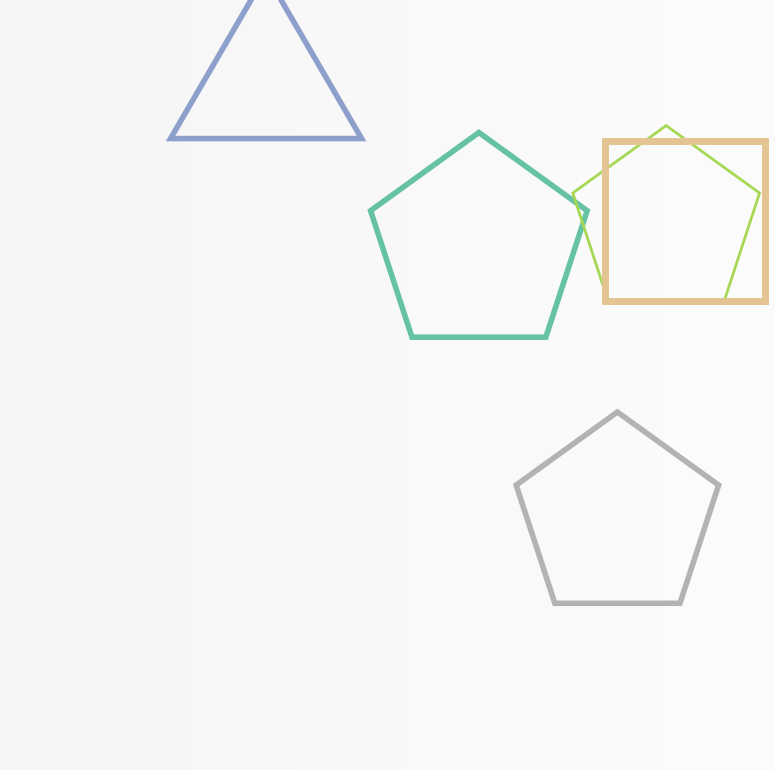[{"shape": "pentagon", "thickness": 2, "radius": 0.73, "center": [0.618, 0.681]}, {"shape": "triangle", "thickness": 2, "radius": 0.71, "center": [0.343, 0.891]}, {"shape": "pentagon", "thickness": 1, "radius": 0.63, "center": [0.86, 0.71]}, {"shape": "square", "thickness": 2.5, "radius": 0.52, "center": [0.884, 0.713]}, {"shape": "pentagon", "thickness": 2, "radius": 0.69, "center": [0.797, 0.328]}]